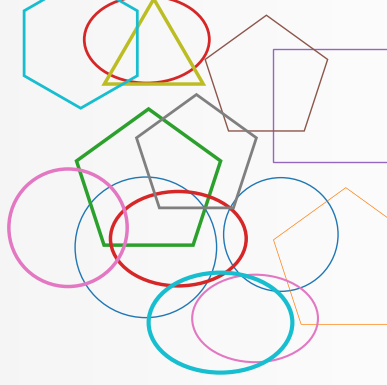[{"shape": "circle", "thickness": 1, "radius": 0.91, "center": [0.376, 0.358]}, {"shape": "circle", "thickness": 1, "radius": 0.74, "center": [0.725, 0.391]}, {"shape": "pentagon", "thickness": 0.5, "radius": 0.98, "center": [0.892, 0.316]}, {"shape": "pentagon", "thickness": 2.5, "radius": 0.98, "center": [0.383, 0.521]}, {"shape": "oval", "thickness": 2, "radius": 0.81, "center": [0.379, 0.897]}, {"shape": "oval", "thickness": 2.5, "radius": 0.88, "center": [0.46, 0.38]}, {"shape": "square", "thickness": 1, "radius": 0.74, "center": [0.853, 0.726]}, {"shape": "pentagon", "thickness": 1, "radius": 0.83, "center": [0.687, 0.794]}, {"shape": "oval", "thickness": 1.5, "radius": 0.81, "center": [0.658, 0.173]}, {"shape": "circle", "thickness": 2.5, "radius": 0.76, "center": [0.176, 0.408]}, {"shape": "pentagon", "thickness": 2, "radius": 0.81, "center": [0.507, 0.592]}, {"shape": "triangle", "thickness": 2.5, "radius": 0.74, "center": [0.397, 0.855]}, {"shape": "oval", "thickness": 3, "radius": 0.93, "center": [0.569, 0.162]}, {"shape": "hexagon", "thickness": 2, "radius": 0.84, "center": [0.208, 0.888]}]